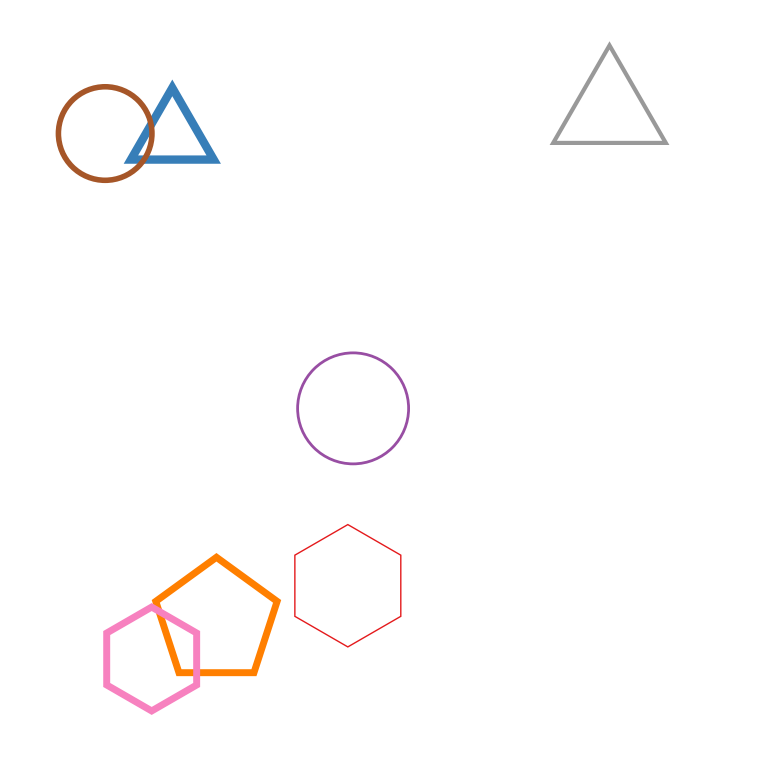[{"shape": "hexagon", "thickness": 0.5, "radius": 0.4, "center": [0.452, 0.239]}, {"shape": "triangle", "thickness": 3, "radius": 0.31, "center": [0.224, 0.824]}, {"shape": "circle", "thickness": 1, "radius": 0.36, "center": [0.459, 0.47]}, {"shape": "pentagon", "thickness": 2.5, "radius": 0.41, "center": [0.281, 0.193]}, {"shape": "circle", "thickness": 2, "radius": 0.3, "center": [0.137, 0.827]}, {"shape": "hexagon", "thickness": 2.5, "radius": 0.34, "center": [0.197, 0.144]}, {"shape": "triangle", "thickness": 1.5, "radius": 0.42, "center": [0.792, 0.857]}]